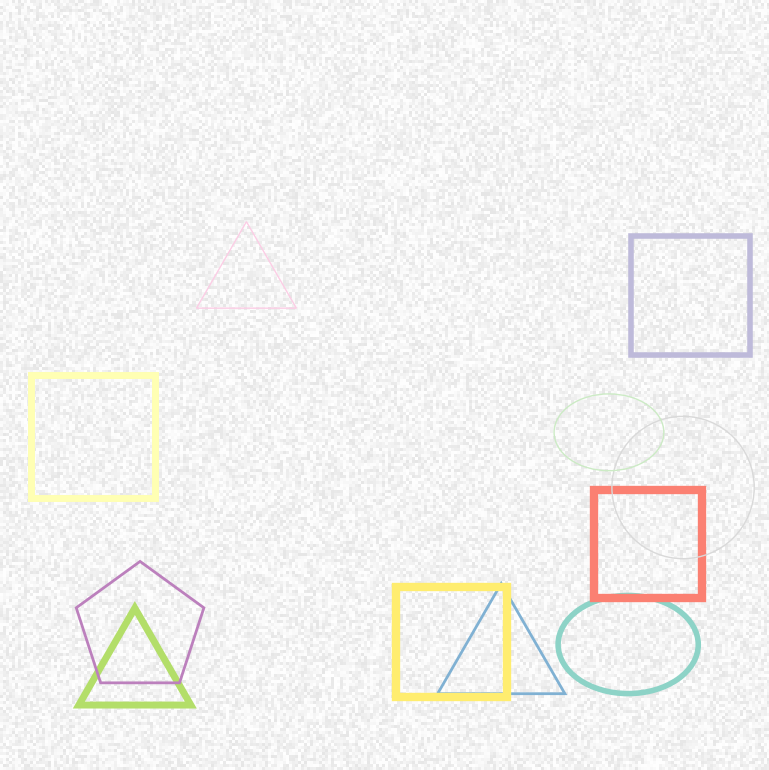[{"shape": "oval", "thickness": 2, "radius": 0.46, "center": [0.816, 0.163]}, {"shape": "square", "thickness": 2.5, "radius": 0.4, "center": [0.121, 0.433]}, {"shape": "square", "thickness": 2, "radius": 0.39, "center": [0.896, 0.616]}, {"shape": "square", "thickness": 3, "radius": 0.35, "center": [0.842, 0.294]}, {"shape": "triangle", "thickness": 1, "radius": 0.48, "center": [0.651, 0.147]}, {"shape": "triangle", "thickness": 2.5, "radius": 0.42, "center": [0.175, 0.126]}, {"shape": "triangle", "thickness": 0.5, "radius": 0.37, "center": [0.32, 0.637]}, {"shape": "circle", "thickness": 0.5, "radius": 0.46, "center": [0.887, 0.367]}, {"shape": "pentagon", "thickness": 1, "radius": 0.44, "center": [0.182, 0.184]}, {"shape": "oval", "thickness": 0.5, "radius": 0.36, "center": [0.791, 0.439]}, {"shape": "square", "thickness": 3, "radius": 0.36, "center": [0.587, 0.166]}]